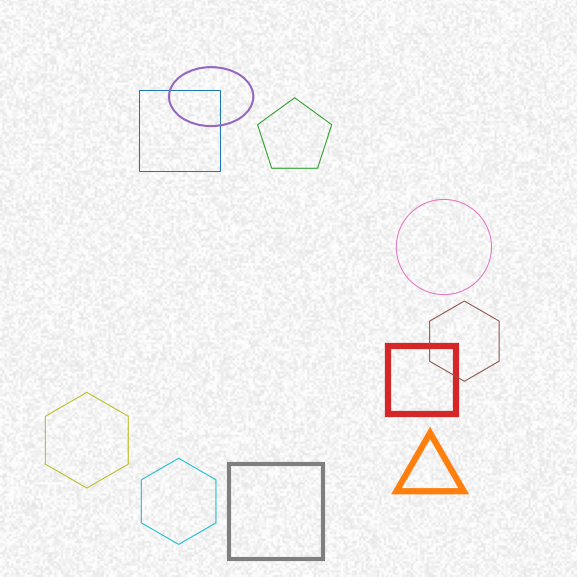[{"shape": "square", "thickness": 0.5, "radius": 0.35, "center": [0.31, 0.773]}, {"shape": "triangle", "thickness": 3, "radius": 0.34, "center": [0.745, 0.182]}, {"shape": "pentagon", "thickness": 0.5, "radius": 0.34, "center": [0.51, 0.762]}, {"shape": "square", "thickness": 3, "radius": 0.29, "center": [0.731, 0.341]}, {"shape": "oval", "thickness": 1, "radius": 0.36, "center": [0.366, 0.832]}, {"shape": "hexagon", "thickness": 0.5, "radius": 0.35, "center": [0.804, 0.408]}, {"shape": "circle", "thickness": 0.5, "radius": 0.41, "center": [0.769, 0.571]}, {"shape": "square", "thickness": 2, "radius": 0.41, "center": [0.478, 0.113]}, {"shape": "hexagon", "thickness": 0.5, "radius": 0.41, "center": [0.15, 0.237]}, {"shape": "hexagon", "thickness": 0.5, "radius": 0.37, "center": [0.309, 0.131]}]